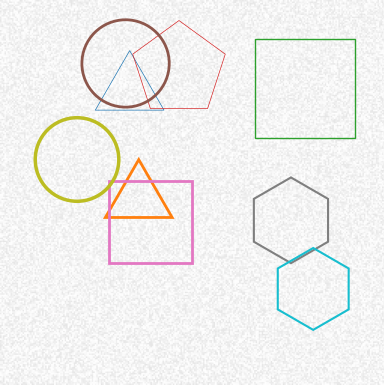[{"shape": "triangle", "thickness": 0.5, "radius": 0.52, "center": [0.337, 0.765]}, {"shape": "triangle", "thickness": 2, "radius": 0.5, "center": [0.36, 0.485]}, {"shape": "square", "thickness": 1, "radius": 0.65, "center": [0.792, 0.77]}, {"shape": "pentagon", "thickness": 0.5, "radius": 0.63, "center": [0.465, 0.82]}, {"shape": "circle", "thickness": 2, "radius": 0.57, "center": [0.326, 0.835]}, {"shape": "square", "thickness": 2, "radius": 0.54, "center": [0.391, 0.423]}, {"shape": "hexagon", "thickness": 1.5, "radius": 0.56, "center": [0.756, 0.428]}, {"shape": "circle", "thickness": 2.5, "radius": 0.54, "center": [0.2, 0.586]}, {"shape": "hexagon", "thickness": 1.5, "radius": 0.53, "center": [0.814, 0.25]}]